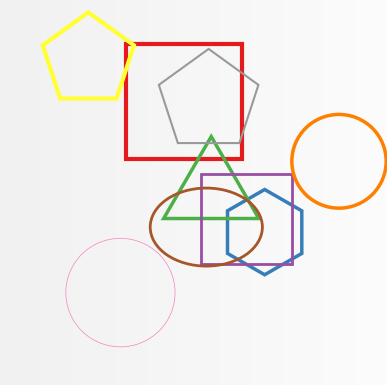[{"shape": "square", "thickness": 3, "radius": 0.75, "center": [0.475, 0.737]}, {"shape": "hexagon", "thickness": 2.5, "radius": 0.55, "center": [0.683, 0.397]}, {"shape": "triangle", "thickness": 2.5, "radius": 0.71, "center": [0.545, 0.503]}, {"shape": "square", "thickness": 2, "radius": 0.58, "center": [0.636, 0.431]}, {"shape": "circle", "thickness": 2.5, "radius": 0.61, "center": [0.875, 0.581]}, {"shape": "pentagon", "thickness": 3, "radius": 0.62, "center": [0.228, 0.844]}, {"shape": "oval", "thickness": 2, "radius": 0.72, "center": [0.532, 0.41]}, {"shape": "circle", "thickness": 0.5, "radius": 0.7, "center": [0.311, 0.24]}, {"shape": "pentagon", "thickness": 1.5, "radius": 0.68, "center": [0.538, 0.738]}]